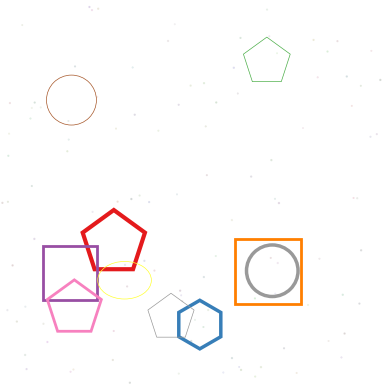[{"shape": "pentagon", "thickness": 3, "radius": 0.43, "center": [0.296, 0.37]}, {"shape": "hexagon", "thickness": 2.5, "radius": 0.32, "center": [0.519, 0.157]}, {"shape": "pentagon", "thickness": 0.5, "radius": 0.32, "center": [0.693, 0.84]}, {"shape": "square", "thickness": 2, "radius": 0.35, "center": [0.181, 0.291]}, {"shape": "square", "thickness": 2, "radius": 0.43, "center": [0.696, 0.295]}, {"shape": "oval", "thickness": 0.5, "radius": 0.35, "center": [0.324, 0.272]}, {"shape": "circle", "thickness": 0.5, "radius": 0.32, "center": [0.186, 0.74]}, {"shape": "pentagon", "thickness": 2, "radius": 0.37, "center": [0.193, 0.199]}, {"shape": "circle", "thickness": 2.5, "radius": 0.33, "center": [0.707, 0.297]}, {"shape": "pentagon", "thickness": 0.5, "radius": 0.32, "center": [0.444, 0.175]}]